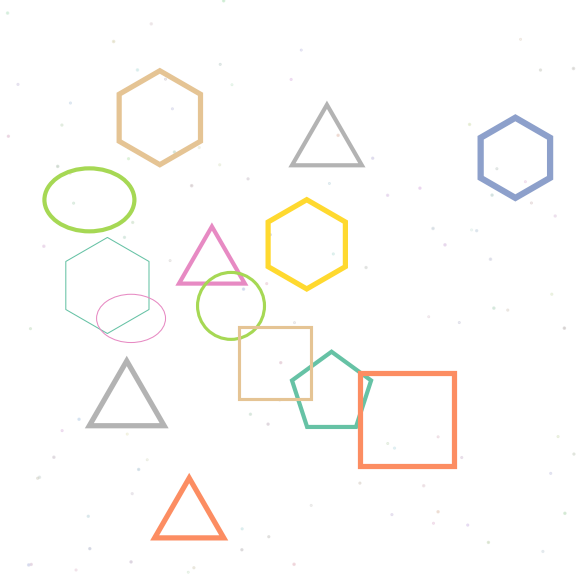[{"shape": "hexagon", "thickness": 0.5, "radius": 0.42, "center": [0.186, 0.505]}, {"shape": "pentagon", "thickness": 2, "radius": 0.36, "center": [0.574, 0.318]}, {"shape": "triangle", "thickness": 2.5, "radius": 0.35, "center": [0.328, 0.102]}, {"shape": "square", "thickness": 2.5, "radius": 0.4, "center": [0.705, 0.273]}, {"shape": "hexagon", "thickness": 3, "radius": 0.35, "center": [0.892, 0.726]}, {"shape": "triangle", "thickness": 2, "radius": 0.33, "center": [0.367, 0.541]}, {"shape": "oval", "thickness": 0.5, "radius": 0.3, "center": [0.227, 0.448]}, {"shape": "circle", "thickness": 1.5, "radius": 0.29, "center": [0.4, 0.469]}, {"shape": "oval", "thickness": 2, "radius": 0.39, "center": [0.155, 0.653]}, {"shape": "hexagon", "thickness": 2.5, "radius": 0.39, "center": [0.531, 0.576]}, {"shape": "hexagon", "thickness": 2.5, "radius": 0.41, "center": [0.277, 0.795]}, {"shape": "square", "thickness": 1.5, "radius": 0.31, "center": [0.476, 0.37]}, {"shape": "triangle", "thickness": 2.5, "radius": 0.37, "center": [0.219, 0.299]}, {"shape": "triangle", "thickness": 2, "radius": 0.35, "center": [0.566, 0.748]}]